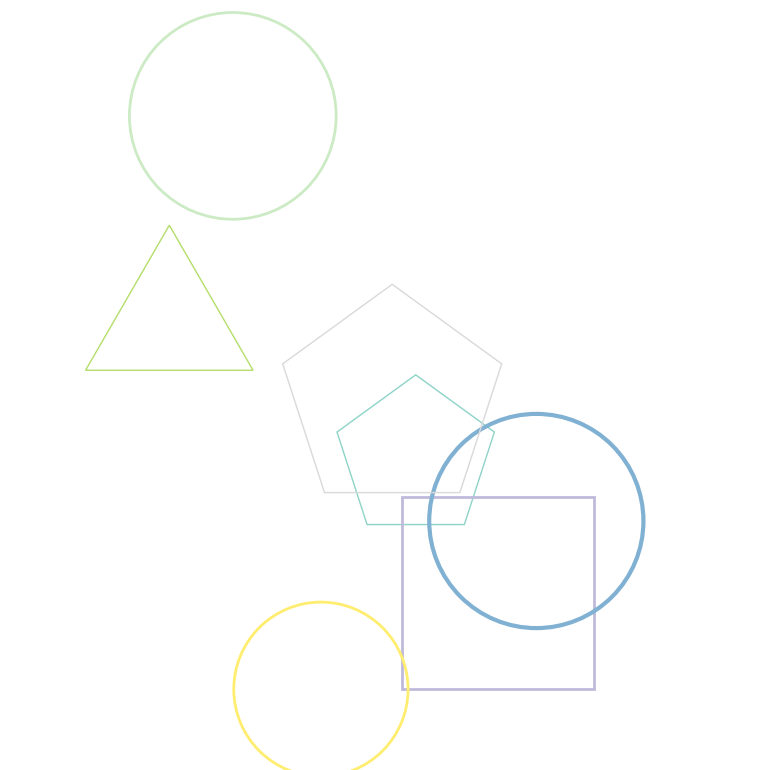[{"shape": "pentagon", "thickness": 0.5, "radius": 0.54, "center": [0.54, 0.406]}, {"shape": "square", "thickness": 1, "radius": 0.63, "center": [0.647, 0.23]}, {"shape": "circle", "thickness": 1.5, "radius": 0.7, "center": [0.697, 0.323]}, {"shape": "triangle", "thickness": 0.5, "radius": 0.63, "center": [0.22, 0.582]}, {"shape": "pentagon", "thickness": 0.5, "radius": 0.75, "center": [0.509, 0.481]}, {"shape": "circle", "thickness": 1, "radius": 0.67, "center": [0.302, 0.849]}, {"shape": "circle", "thickness": 1, "radius": 0.57, "center": [0.417, 0.105]}]